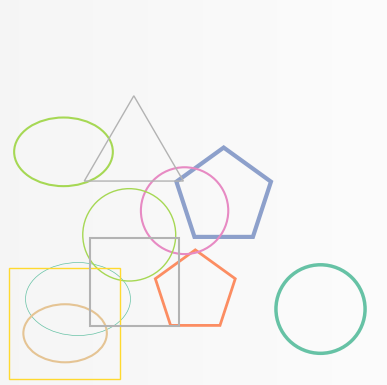[{"shape": "oval", "thickness": 0.5, "radius": 0.68, "center": [0.201, 0.223]}, {"shape": "circle", "thickness": 2.5, "radius": 0.57, "center": [0.827, 0.197]}, {"shape": "pentagon", "thickness": 2, "radius": 0.54, "center": [0.504, 0.243]}, {"shape": "pentagon", "thickness": 3, "radius": 0.64, "center": [0.577, 0.488]}, {"shape": "circle", "thickness": 1.5, "radius": 0.56, "center": [0.476, 0.453]}, {"shape": "oval", "thickness": 1.5, "radius": 0.64, "center": [0.164, 0.606]}, {"shape": "circle", "thickness": 1, "radius": 0.6, "center": [0.334, 0.39]}, {"shape": "square", "thickness": 1, "radius": 0.72, "center": [0.167, 0.159]}, {"shape": "oval", "thickness": 1.5, "radius": 0.54, "center": [0.168, 0.134]}, {"shape": "triangle", "thickness": 1, "radius": 0.74, "center": [0.345, 0.604]}, {"shape": "square", "thickness": 1.5, "radius": 0.57, "center": [0.347, 0.268]}]